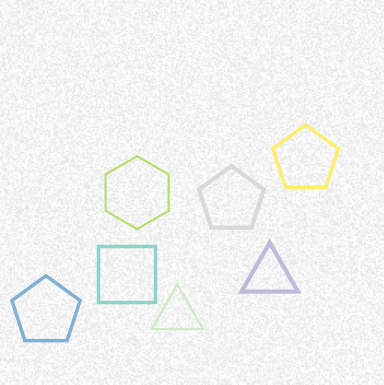[{"shape": "square", "thickness": 2.5, "radius": 0.37, "center": [0.329, 0.288]}, {"shape": "triangle", "thickness": 3, "radius": 0.42, "center": [0.701, 0.285]}, {"shape": "pentagon", "thickness": 2.5, "radius": 0.47, "center": [0.119, 0.191]}, {"shape": "hexagon", "thickness": 1.5, "radius": 0.47, "center": [0.356, 0.5]}, {"shape": "pentagon", "thickness": 3, "radius": 0.44, "center": [0.601, 0.48]}, {"shape": "triangle", "thickness": 1.5, "radius": 0.39, "center": [0.461, 0.184]}, {"shape": "pentagon", "thickness": 2.5, "radius": 0.45, "center": [0.794, 0.586]}]